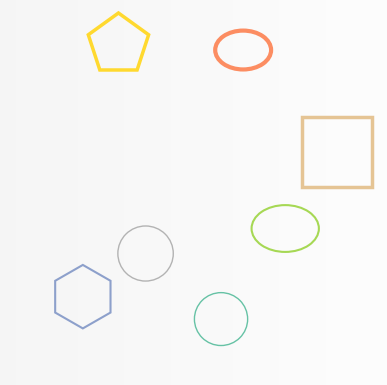[{"shape": "circle", "thickness": 1, "radius": 0.34, "center": [0.57, 0.171]}, {"shape": "oval", "thickness": 3, "radius": 0.36, "center": [0.627, 0.87]}, {"shape": "hexagon", "thickness": 1.5, "radius": 0.41, "center": [0.214, 0.229]}, {"shape": "oval", "thickness": 1.5, "radius": 0.43, "center": [0.736, 0.406]}, {"shape": "pentagon", "thickness": 2.5, "radius": 0.41, "center": [0.306, 0.884]}, {"shape": "square", "thickness": 2.5, "radius": 0.46, "center": [0.87, 0.606]}, {"shape": "circle", "thickness": 1, "radius": 0.36, "center": [0.376, 0.342]}]